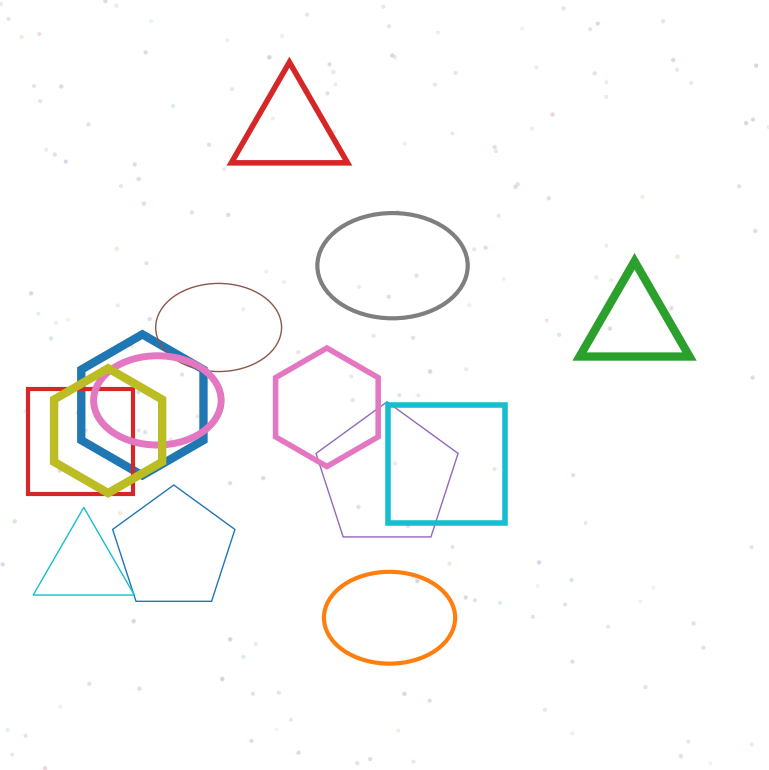[{"shape": "pentagon", "thickness": 0.5, "radius": 0.42, "center": [0.226, 0.287]}, {"shape": "hexagon", "thickness": 3, "radius": 0.46, "center": [0.185, 0.474]}, {"shape": "oval", "thickness": 1.5, "radius": 0.43, "center": [0.506, 0.198]}, {"shape": "triangle", "thickness": 3, "radius": 0.41, "center": [0.824, 0.578]}, {"shape": "square", "thickness": 1.5, "radius": 0.34, "center": [0.104, 0.426]}, {"shape": "triangle", "thickness": 2, "radius": 0.44, "center": [0.376, 0.832]}, {"shape": "pentagon", "thickness": 0.5, "radius": 0.48, "center": [0.503, 0.381]}, {"shape": "oval", "thickness": 0.5, "radius": 0.41, "center": [0.284, 0.575]}, {"shape": "oval", "thickness": 2.5, "radius": 0.41, "center": [0.204, 0.48]}, {"shape": "hexagon", "thickness": 2, "radius": 0.38, "center": [0.425, 0.471]}, {"shape": "oval", "thickness": 1.5, "radius": 0.49, "center": [0.51, 0.655]}, {"shape": "hexagon", "thickness": 3, "radius": 0.41, "center": [0.14, 0.441]}, {"shape": "triangle", "thickness": 0.5, "radius": 0.38, "center": [0.109, 0.265]}, {"shape": "square", "thickness": 2, "radius": 0.38, "center": [0.58, 0.398]}]